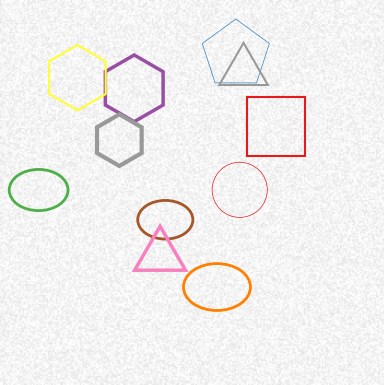[{"shape": "square", "thickness": 1.5, "radius": 0.38, "center": [0.717, 0.671]}, {"shape": "circle", "thickness": 0.5, "radius": 0.36, "center": [0.623, 0.507]}, {"shape": "pentagon", "thickness": 0.5, "radius": 0.46, "center": [0.613, 0.859]}, {"shape": "oval", "thickness": 2, "radius": 0.38, "center": [0.1, 0.506]}, {"shape": "hexagon", "thickness": 2.5, "radius": 0.43, "center": [0.349, 0.771]}, {"shape": "oval", "thickness": 2, "radius": 0.43, "center": [0.564, 0.254]}, {"shape": "hexagon", "thickness": 1.5, "radius": 0.42, "center": [0.201, 0.798]}, {"shape": "oval", "thickness": 2, "radius": 0.36, "center": [0.429, 0.429]}, {"shape": "triangle", "thickness": 2.5, "radius": 0.38, "center": [0.416, 0.336]}, {"shape": "triangle", "thickness": 1.5, "radius": 0.36, "center": [0.633, 0.816]}, {"shape": "hexagon", "thickness": 3, "radius": 0.33, "center": [0.31, 0.636]}]